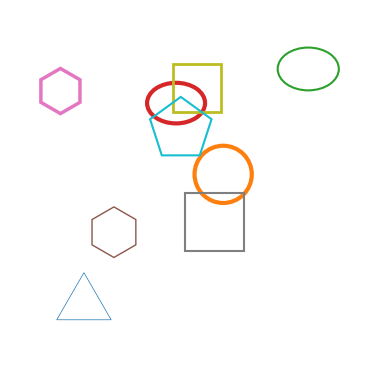[{"shape": "triangle", "thickness": 0.5, "radius": 0.41, "center": [0.218, 0.21]}, {"shape": "circle", "thickness": 3, "radius": 0.37, "center": [0.58, 0.547]}, {"shape": "oval", "thickness": 1.5, "radius": 0.4, "center": [0.801, 0.821]}, {"shape": "oval", "thickness": 3, "radius": 0.38, "center": [0.457, 0.732]}, {"shape": "hexagon", "thickness": 1, "radius": 0.33, "center": [0.296, 0.397]}, {"shape": "hexagon", "thickness": 2.5, "radius": 0.29, "center": [0.157, 0.764]}, {"shape": "square", "thickness": 1.5, "radius": 0.38, "center": [0.558, 0.424]}, {"shape": "square", "thickness": 2, "radius": 0.31, "center": [0.512, 0.772]}, {"shape": "pentagon", "thickness": 1.5, "radius": 0.42, "center": [0.47, 0.664]}]